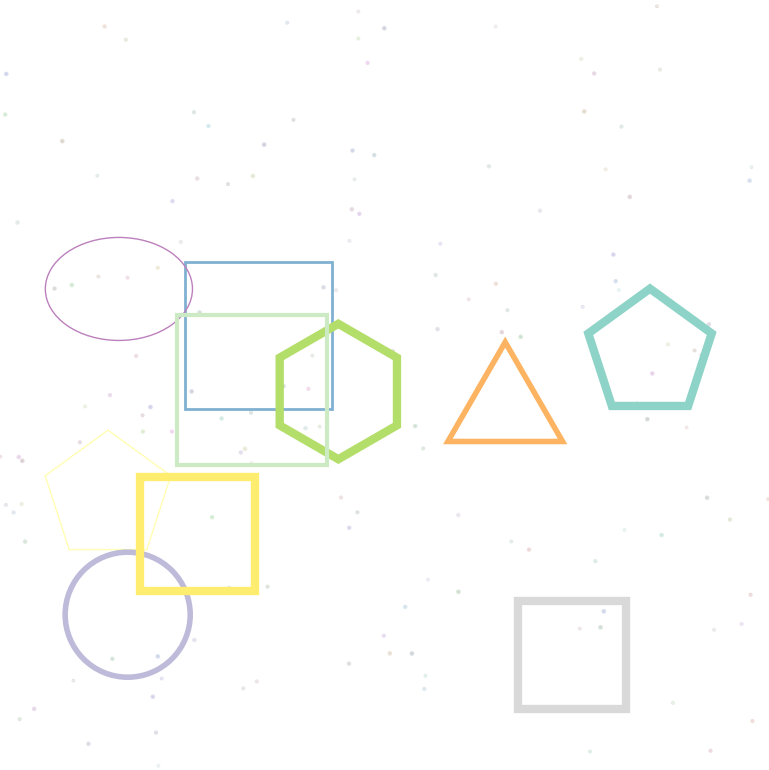[{"shape": "pentagon", "thickness": 3, "radius": 0.42, "center": [0.844, 0.541]}, {"shape": "pentagon", "thickness": 0.5, "radius": 0.43, "center": [0.14, 0.356]}, {"shape": "circle", "thickness": 2, "radius": 0.41, "center": [0.166, 0.202]}, {"shape": "square", "thickness": 1, "radius": 0.48, "center": [0.336, 0.564]}, {"shape": "triangle", "thickness": 2, "radius": 0.43, "center": [0.656, 0.47]}, {"shape": "hexagon", "thickness": 3, "radius": 0.44, "center": [0.439, 0.492]}, {"shape": "square", "thickness": 3, "radius": 0.35, "center": [0.742, 0.15]}, {"shape": "oval", "thickness": 0.5, "radius": 0.48, "center": [0.154, 0.625]}, {"shape": "square", "thickness": 1.5, "radius": 0.49, "center": [0.328, 0.494]}, {"shape": "square", "thickness": 3, "radius": 0.37, "center": [0.257, 0.306]}]